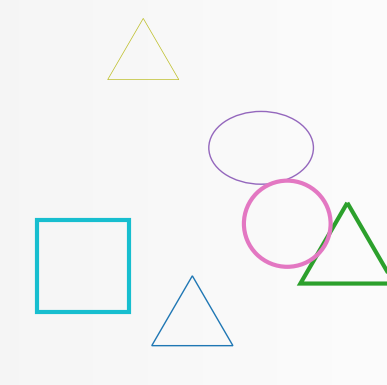[{"shape": "triangle", "thickness": 1, "radius": 0.6, "center": [0.496, 0.163]}, {"shape": "triangle", "thickness": 3, "radius": 0.7, "center": [0.896, 0.333]}, {"shape": "oval", "thickness": 1, "radius": 0.68, "center": [0.674, 0.616]}, {"shape": "circle", "thickness": 3, "radius": 0.56, "center": [0.741, 0.419]}, {"shape": "triangle", "thickness": 0.5, "radius": 0.53, "center": [0.37, 0.846]}, {"shape": "square", "thickness": 3, "radius": 0.6, "center": [0.215, 0.308]}]